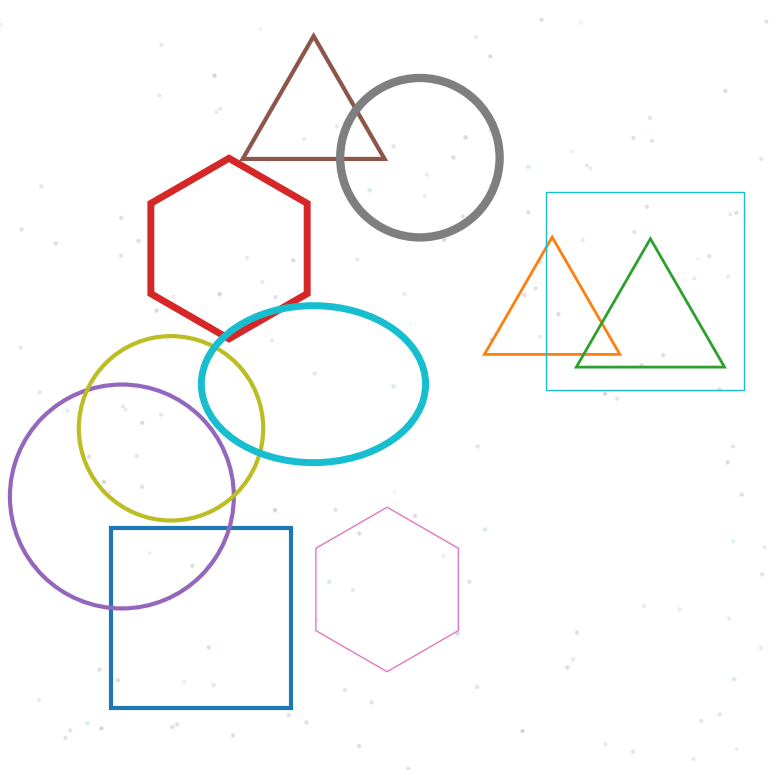[{"shape": "square", "thickness": 1.5, "radius": 0.58, "center": [0.261, 0.198]}, {"shape": "triangle", "thickness": 1, "radius": 0.51, "center": [0.717, 0.591]}, {"shape": "triangle", "thickness": 1, "radius": 0.56, "center": [0.845, 0.579]}, {"shape": "hexagon", "thickness": 2.5, "radius": 0.59, "center": [0.297, 0.677]}, {"shape": "circle", "thickness": 1.5, "radius": 0.73, "center": [0.158, 0.355]}, {"shape": "triangle", "thickness": 1.5, "radius": 0.53, "center": [0.407, 0.847]}, {"shape": "hexagon", "thickness": 0.5, "radius": 0.53, "center": [0.503, 0.234]}, {"shape": "circle", "thickness": 3, "radius": 0.52, "center": [0.545, 0.795]}, {"shape": "circle", "thickness": 1.5, "radius": 0.6, "center": [0.222, 0.444]}, {"shape": "square", "thickness": 0.5, "radius": 0.64, "center": [0.838, 0.622]}, {"shape": "oval", "thickness": 2.5, "radius": 0.73, "center": [0.407, 0.501]}]